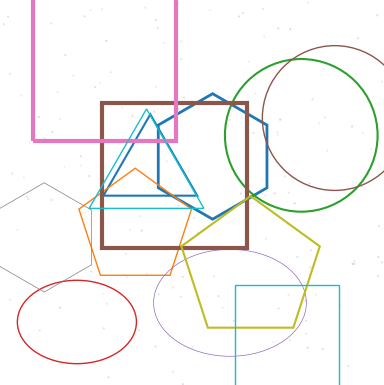[{"shape": "triangle", "thickness": 1.5, "radius": 0.7, "center": [0.39, 0.562]}, {"shape": "hexagon", "thickness": 2, "radius": 0.82, "center": [0.552, 0.594]}, {"shape": "pentagon", "thickness": 1, "radius": 0.77, "center": [0.351, 0.409]}, {"shape": "circle", "thickness": 1.5, "radius": 0.99, "center": [0.782, 0.648]}, {"shape": "oval", "thickness": 1, "radius": 0.77, "center": [0.2, 0.164]}, {"shape": "oval", "thickness": 0.5, "radius": 0.99, "center": [0.597, 0.213]}, {"shape": "square", "thickness": 3, "radius": 0.94, "center": [0.453, 0.544]}, {"shape": "circle", "thickness": 1, "radius": 0.94, "center": [0.869, 0.693]}, {"shape": "square", "thickness": 3, "radius": 0.92, "center": [0.271, 0.818]}, {"shape": "hexagon", "thickness": 0.5, "radius": 0.71, "center": [0.115, 0.383]}, {"shape": "pentagon", "thickness": 1.5, "radius": 0.94, "center": [0.651, 0.302]}, {"shape": "square", "thickness": 1, "radius": 0.68, "center": [0.746, 0.123]}, {"shape": "triangle", "thickness": 1, "radius": 0.86, "center": [0.381, 0.545]}]